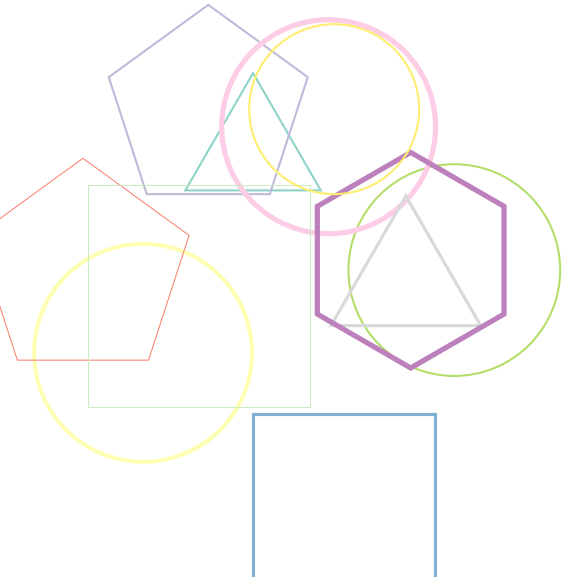[{"shape": "triangle", "thickness": 1, "radius": 0.68, "center": [0.438, 0.737]}, {"shape": "circle", "thickness": 2, "radius": 0.94, "center": [0.248, 0.388]}, {"shape": "pentagon", "thickness": 1, "radius": 0.91, "center": [0.361, 0.81]}, {"shape": "pentagon", "thickness": 0.5, "radius": 0.97, "center": [0.144, 0.532]}, {"shape": "square", "thickness": 1.5, "radius": 0.79, "center": [0.595, 0.125]}, {"shape": "circle", "thickness": 1, "radius": 0.92, "center": [0.787, 0.531]}, {"shape": "circle", "thickness": 2.5, "radius": 0.93, "center": [0.569, 0.78]}, {"shape": "triangle", "thickness": 1.5, "radius": 0.75, "center": [0.703, 0.51]}, {"shape": "hexagon", "thickness": 2.5, "radius": 0.93, "center": [0.711, 0.549]}, {"shape": "square", "thickness": 0.5, "radius": 0.96, "center": [0.344, 0.486]}, {"shape": "circle", "thickness": 1, "radius": 0.74, "center": [0.579, 0.81]}]